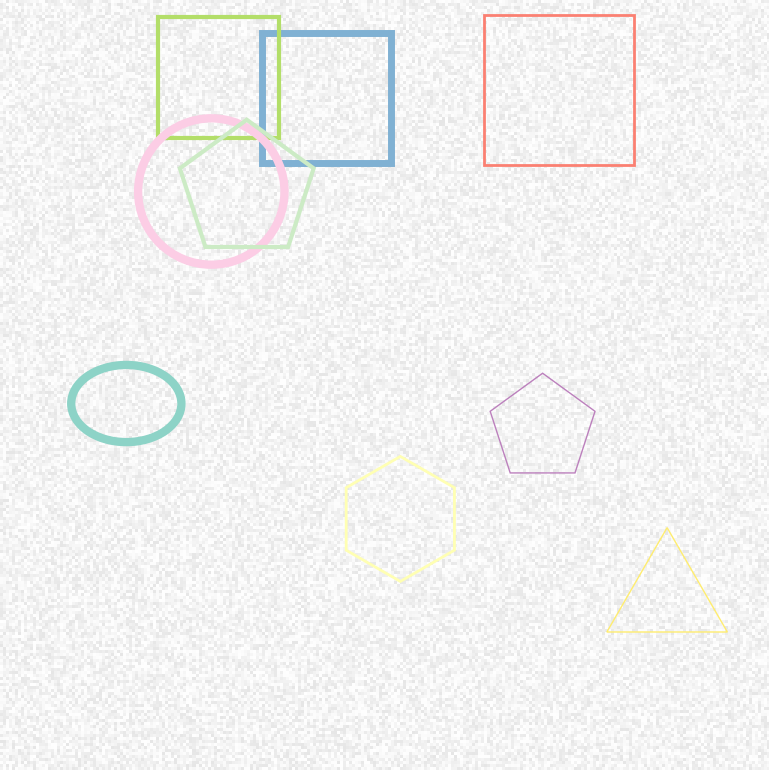[{"shape": "oval", "thickness": 3, "radius": 0.36, "center": [0.164, 0.476]}, {"shape": "hexagon", "thickness": 1, "radius": 0.41, "center": [0.52, 0.326]}, {"shape": "square", "thickness": 1, "radius": 0.49, "center": [0.726, 0.883]}, {"shape": "square", "thickness": 2.5, "radius": 0.42, "center": [0.424, 0.873]}, {"shape": "square", "thickness": 1.5, "radius": 0.39, "center": [0.284, 0.899]}, {"shape": "circle", "thickness": 3, "radius": 0.48, "center": [0.274, 0.751]}, {"shape": "pentagon", "thickness": 0.5, "radius": 0.36, "center": [0.705, 0.444]}, {"shape": "pentagon", "thickness": 1.5, "radius": 0.46, "center": [0.32, 0.753]}, {"shape": "triangle", "thickness": 0.5, "radius": 0.45, "center": [0.866, 0.224]}]